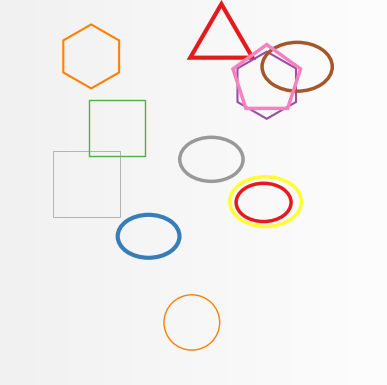[{"shape": "oval", "thickness": 2.5, "radius": 0.35, "center": [0.68, 0.474]}, {"shape": "triangle", "thickness": 3, "radius": 0.46, "center": [0.571, 0.897]}, {"shape": "oval", "thickness": 3, "radius": 0.4, "center": [0.383, 0.386]}, {"shape": "square", "thickness": 1, "radius": 0.36, "center": [0.302, 0.667]}, {"shape": "hexagon", "thickness": 1.5, "radius": 0.44, "center": [0.688, 0.779]}, {"shape": "hexagon", "thickness": 1.5, "radius": 0.42, "center": [0.235, 0.853]}, {"shape": "circle", "thickness": 1, "radius": 0.36, "center": [0.495, 0.162]}, {"shape": "oval", "thickness": 2.5, "radius": 0.46, "center": [0.685, 0.476]}, {"shape": "oval", "thickness": 2.5, "radius": 0.45, "center": [0.767, 0.827]}, {"shape": "pentagon", "thickness": 2.5, "radius": 0.46, "center": [0.688, 0.793]}, {"shape": "oval", "thickness": 2.5, "radius": 0.41, "center": [0.546, 0.586]}, {"shape": "square", "thickness": 0.5, "radius": 0.43, "center": [0.223, 0.523]}]